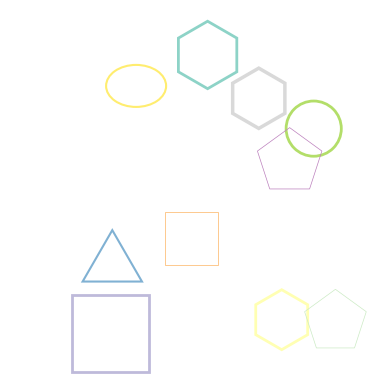[{"shape": "hexagon", "thickness": 2, "radius": 0.44, "center": [0.539, 0.857]}, {"shape": "hexagon", "thickness": 2, "radius": 0.39, "center": [0.732, 0.17]}, {"shape": "square", "thickness": 2, "radius": 0.5, "center": [0.287, 0.133]}, {"shape": "triangle", "thickness": 1.5, "radius": 0.44, "center": [0.292, 0.313]}, {"shape": "square", "thickness": 0.5, "radius": 0.35, "center": [0.497, 0.38]}, {"shape": "circle", "thickness": 2, "radius": 0.36, "center": [0.815, 0.666]}, {"shape": "hexagon", "thickness": 2.5, "radius": 0.39, "center": [0.672, 0.745]}, {"shape": "pentagon", "thickness": 0.5, "radius": 0.44, "center": [0.752, 0.58]}, {"shape": "pentagon", "thickness": 0.5, "radius": 0.42, "center": [0.871, 0.164]}, {"shape": "oval", "thickness": 1.5, "radius": 0.39, "center": [0.354, 0.777]}]